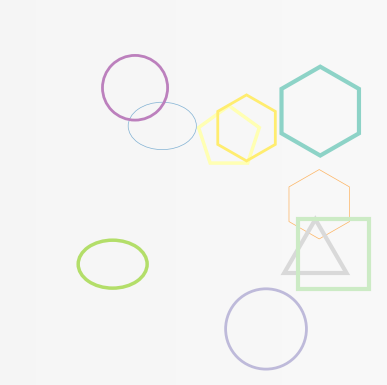[{"shape": "hexagon", "thickness": 3, "radius": 0.58, "center": [0.826, 0.711]}, {"shape": "pentagon", "thickness": 2.5, "radius": 0.41, "center": [0.591, 0.643]}, {"shape": "circle", "thickness": 2, "radius": 0.52, "center": [0.687, 0.146]}, {"shape": "oval", "thickness": 0.5, "radius": 0.44, "center": [0.419, 0.673]}, {"shape": "hexagon", "thickness": 0.5, "radius": 0.45, "center": [0.824, 0.47]}, {"shape": "oval", "thickness": 2.5, "radius": 0.44, "center": [0.291, 0.314]}, {"shape": "triangle", "thickness": 3, "radius": 0.46, "center": [0.814, 0.337]}, {"shape": "circle", "thickness": 2, "radius": 0.42, "center": [0.348, 0.772]}, {"shape": "square", "thickness": 3, "radius": 0.45, "center": [0.86, 0.339]}, {"shape": "hexagon", "thickness": 2, "radius": 0.43, "center": [0.636, 0.668]}]